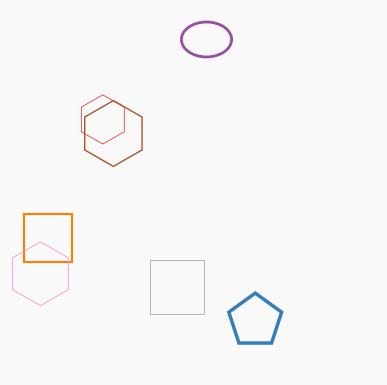[{"shape": "hexagon", "thickness": 0.5, "radius": 0.32, "center": [0.265, 0.69]}, {"shape": "pentagon", "thickness": 2.5, "radius": 0.36, "center": [0.659, 0.167]}, {"shape": "oval", "thickness": 2, "radius": 0.32, "center": [0.533, 0.897]}, {"shape": "square", "thickness": 1.5, "radius": 0.31, "center": [0.124, 0.382]}, {"shape": "hexagon", "thickness": 1, "radius": 0.43, "center": [0.293, 0.653]}, {"shape": "hexagon", "thickness": 0.5, "radius": 0.41, "center": [0.104, 0.289]}, {"shape": "square", "thickness": 0.5, "radius": 0.35, "center": [0.458, 0.254]}]